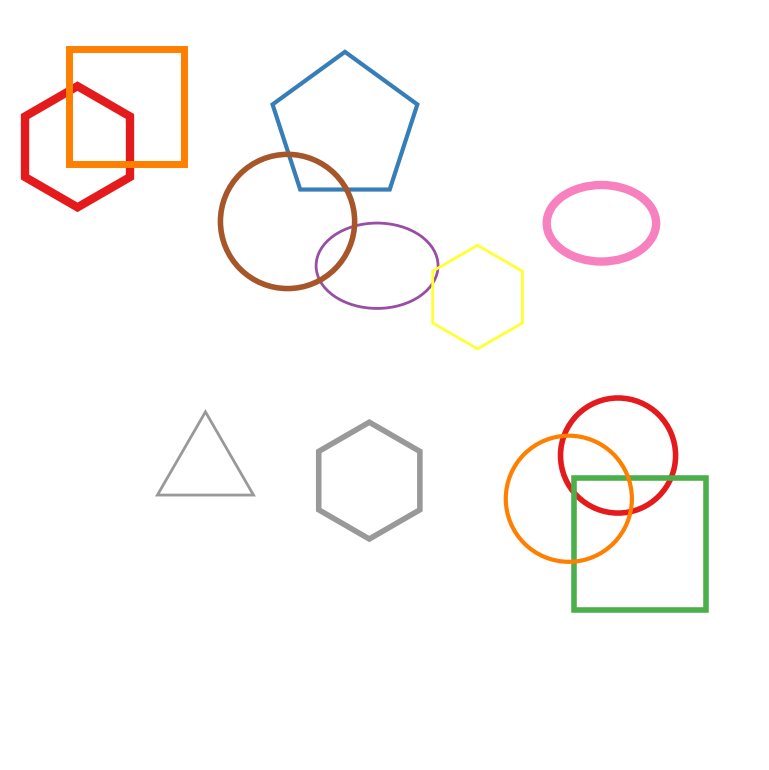[{"shape": "circle", "thickness": 2, "radius": 0.37, "center": [0.803, 0.408]}, {"shape": "hexagon", "thickness": 3, "radius": 0.39, "center": [0.101, 0.809]}, {"shape": "pentagon", "thickness": 1.5, "radius": 0.49, "center": [0.448, 0.834]}, {"shape": "square", "thickness": 2, "radius": 0.43, "center": [0.831, 0.293]}, {"shape": "oval", "thickness": 1, "radius": 0.4, "center": [0.49, 0.655]}, {"shape": "square", "thickness": 2.5, "radius": 0.37, "center": [0.165, 0.861]}, {"shape": "circle", "thickness": 1.5, "radius": 0.41, "center": [0.739, 0.352]}, {"shape": "hexagon", "thickness": 1, "radius": 0.34, "center": [0.62, 0.614]}, {"shape": "circle", "thickness": 2, "radius": 0.44, "center": [0.373, 0.712]}, {"shape": "oval", "thickness": 3, "radius": 0.36, "center": [0.781, 0.71]}, {"shape": "triangle", "thickness": 1, "radius": 0.36, "center": [0.267, 0.393]}, {"shape": "hexagon", "thickness": 2, "radius": 0.38, "center": [0.48, 0.376]}]